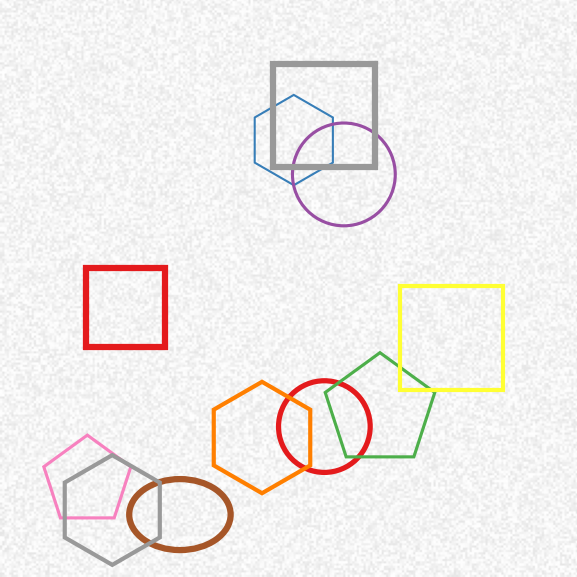[{"shape": "circle", "thickness": 2.5, "radius": 0.4, "center": [0.562, 0.26]}, {"shape": "square", "thickness": 3, "radius": 0.34, "center": [0.217, 0.467]}, {"shape": "hexagon", "thickness": 1, "radius": 0.39, "center": [0.509, 0.757]}, {"shape": "pentagon", "thickness": 1.5, "radius": 0.5, "center": [0.658, 0.289]}, {"shape": "circle", "thickness": 1.5, "radius": 0.45, "center": [0.595, 0.697]}, {"shape": "hexagon", "thickness": 2, "radius": 0.48, "center": [0.454, 0.242]}, {"shape": "square", "thickness": 2, "radius": 0.45, "center": [0.782, 0.414]}, {"shape": "oval", "thickness": 3, "radius": 0.44, "center": [0.312, 0.108]}, {"shape": "pentagon", "thickness": 1.5, "radius": 0.4, "center": [0.151, 0.166]}, {"shape": "square", "thickness": 3, "radius": 0.44, "center": [0.561, 0.799]}, {"shape": "hexagon", "thickness": 2, "radius": 0.48, "center": [0.194, 0.116]}]